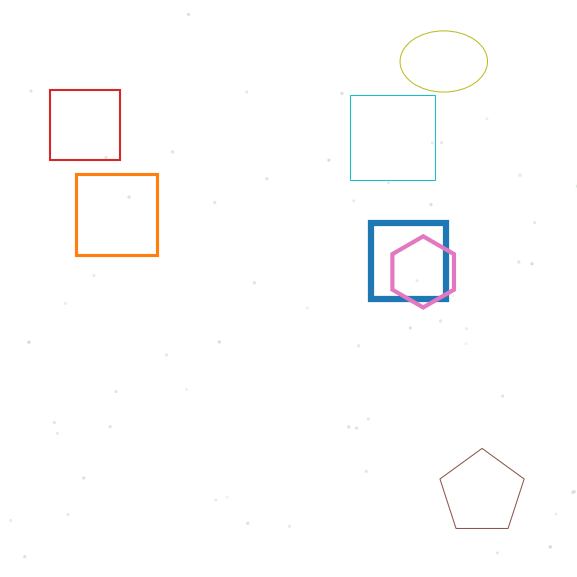[{"shape": "square", "thickness": 3, "radius": 0.33, "center": [0.707, 0.548]}, {"shape": "square", "thickness": 1.5, "radius": 0.35, "center": [0.201, 0.627]}, {"shape": "square", "thickness": 1, "radius": 0.3, "center": [0.147, 0.783]}, {"shape": "pentagon", "thickness": 0.5, "radius": 0.38, "center": [0.835, 0.146]}, {"shape": "hexagon", "thickness": 2, "radius": 0.31, "center": [0.733, 0.528]}, {"shape": "oval", "thickness": 0.5, "radius": 0.38, "center": [0.768, 0.893]}, {"shape": "square", "thickness": 0.5, "radius": 0.37, "center": [0.679, 0.76]}]